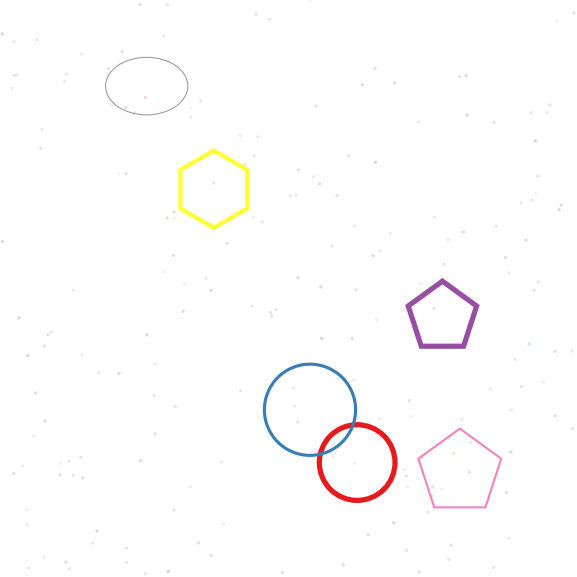[{"shape": "circle", "thickness": 2.5, "radius": 0.33, "center": [0.618, 0.198]}, {"shape": "circle", "thickness": 1.5, "radius": 0.39, "center": [0.537, 0.29]}, {"shape": "pentagon", "thickness": 2.5, "radius": 0.31, "center": [0.766, 0.45]}, {"shape": "hexagon", "thickness": 2, "radius": 0.33, "center": [0.37, 0.672]}, {"shape": "pentagon", "thickness": 1, "radius": 0.38, "center": [0.796, 0.182]}, {"shape": "oval", "thickness": 0.5, "radius": 0.36, "center": [0.254, 0.85]}]